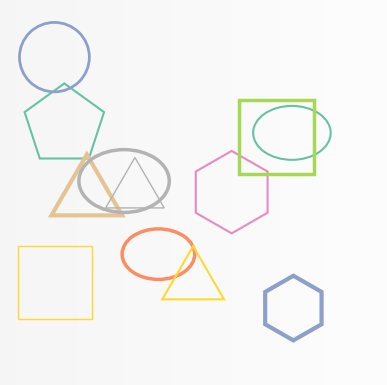[{"shape": "oval", "thickness": 1.5, "radius": 0.5, "center": [0.753, 0.655]}, {"shape": "pentagon", "thickness": 1.5, "radius": 0.54, "center": [0.166, 0.676]}, {"shape": "oval", "thickness": 2.5, "radius": 0.47, "center": [0.409, 0.34]}, {"shape": "circle", "thickness": 2, "radius": 0.45, "center": [0.14, 0.852]}, {"shape": "hexagon", "thickness": 3, "radius": 0.42, "center": [0.757, 0.2]}, {"shape": "hexagon", "thickness": 1.5, "radius": 0.54, "center": [0.598, 0.501]}, {"shape": "square", "thickness": 2.5, "radius": 0.48, "center": [0.714, 0.644]}, {"shape": "square", "thickness": 1, "radius": 0.48, "center": [0.141, 0.266]}, {"shape": "triangle", "thickness": 1.5, "radius": 0.46, "center": [0.498, 0.269]}, {"shape": "triangle", "thickness": 3, "radius": 0.53, "center": [0.224, 0.493]}, {"shape": "triangle", "thickness": 1, "radius": 0.44, "center": [0.348, 0.504]}, {"shape": "oval", "thickness": 2.5, "radius": 0.58, "center": [0.32, 0.53]}]